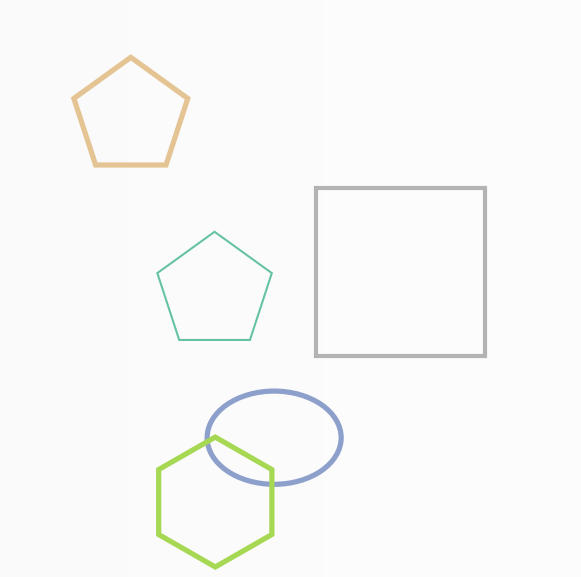[{"shape": "pentagon", "thickness": 1, "radius": 0.52, "center": [0.369, 0.494]}, {"shape": "oval", "thickness": 2.5, "radius": 0.58, "center": [0.472, 0.241]}, {"shape": "hexagon", "thickness": 2.5, "radius": 0.56, "center": [0.37, 0.13]}, {"shape": "pentagon", "thickness": 2.5, "radius": 0.52, "center": [0.225, 0.797]}, {"shape": "square", "thickness": 2, "radius": 0.73, "center": [0.689, 0.528]}]